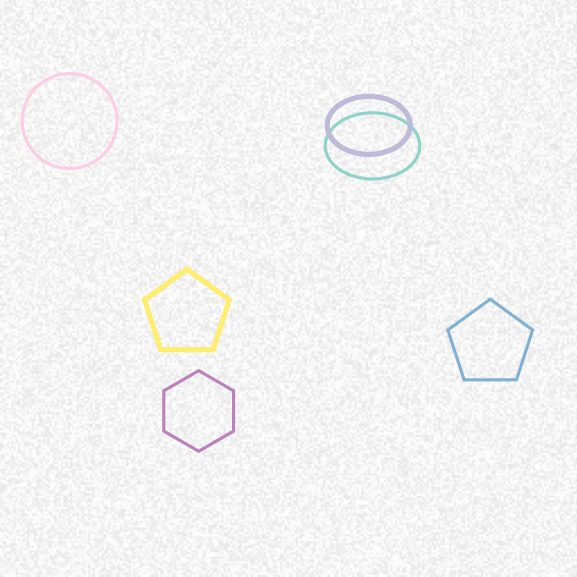[{"shape": "oval", "thickness": 1.5, "radius": 0.41, "center": [0.645, 0.747]}, {"shape": "oval", "thickness": 2.5, "radius": 0.36, "center": [0.639, 0.782]}, {"shape": "pentagon", "thickness": 1.5, "radius": 0.39, "center": [0.849, 0.404]}, {"shape": "circle", "thickness": 1.5, "radius": 0.41, "center": [0.121, 0.789]}, {"shape": "hexagon", "thickness": 1.5, "radius": 0.35, "center": [0.344, 0.288]}, {"shape": "pentagon", "thickness": 2.5, "radius": 0.39, "center": [0.324, 0.456]}]